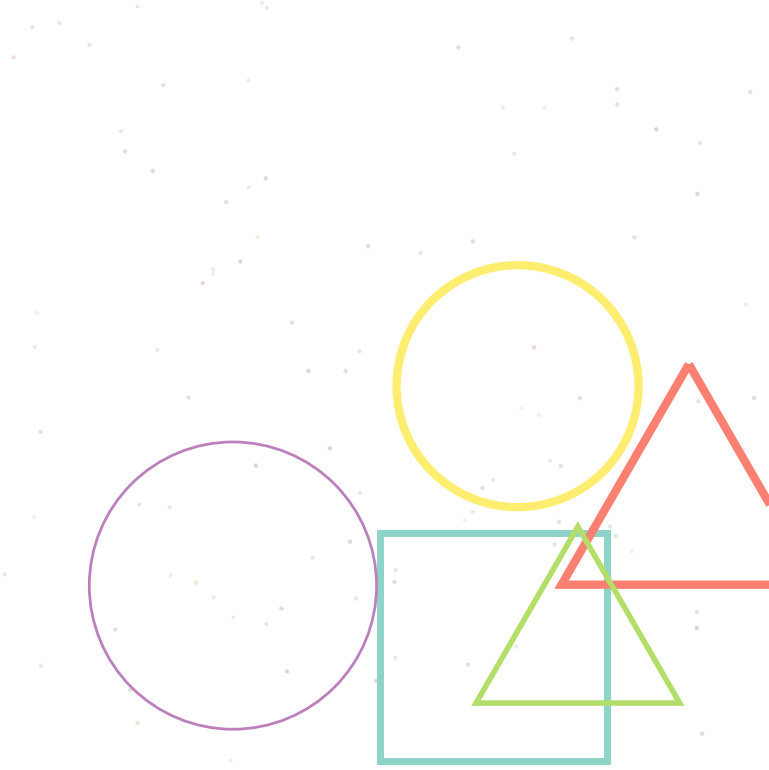[{"shape": "square", "thickness": 2.5, "radius": 0.74, "center": [0.641, 0.16]}, {"shape": "triangle", "thickness": 3, "radius": 0.95, "center": [0.895, 0.336]}, {"shape": "triangle", "thickness": 2, "radius": 0.76, "center": [0.751, 0.163]}, {"shape": "circle", "thickness": 1, "radius": 0.93, "center": [0.303, 0.239]}, {"shape": "circle", "thickness": 3, "radius": 0.79, "center": [0.672, 0.499]}]